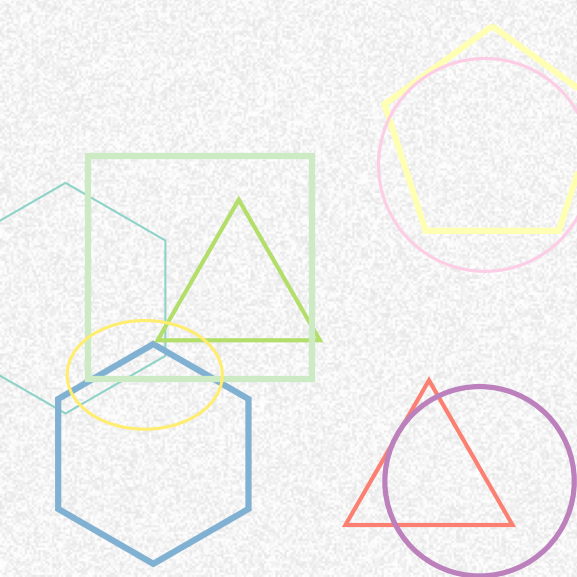[{"shape": "hexagon", "thickness": 1, "radius": 1.0, "center": [0.113, 0.483]}, {"shape": "pentagon", "thickness": 3, "radius": 0.98, "center": [0.852, 0.758]}, {"shape": "triangle", "thickness": 2, "radius": 0.84, "center": [0.743, 0.174]}, {"shape": "hexagon", "thickness": 3, "radius": 0.95, "center": [0.265, 0.213]}, {"shape": "triangle", "thickness": 2, "radius": 0.81, "center": [0.413, 0.491]}, {"shape": "circle", "thickness": 1.5, "radius": 0.92, "center": [0.84, 0.714]}, {"shape": "circle", "thickness": 2.5, "radius": 0.82, "center": [0.83, 0.166]}, {"shape": "square", "thickness": 3, "radius": 0.97, "center": [0.346, 0.536]}, {"shape": "oval", "thickness": 1.5, "radius": 0.67, "center": [0.251, 0.35]}]